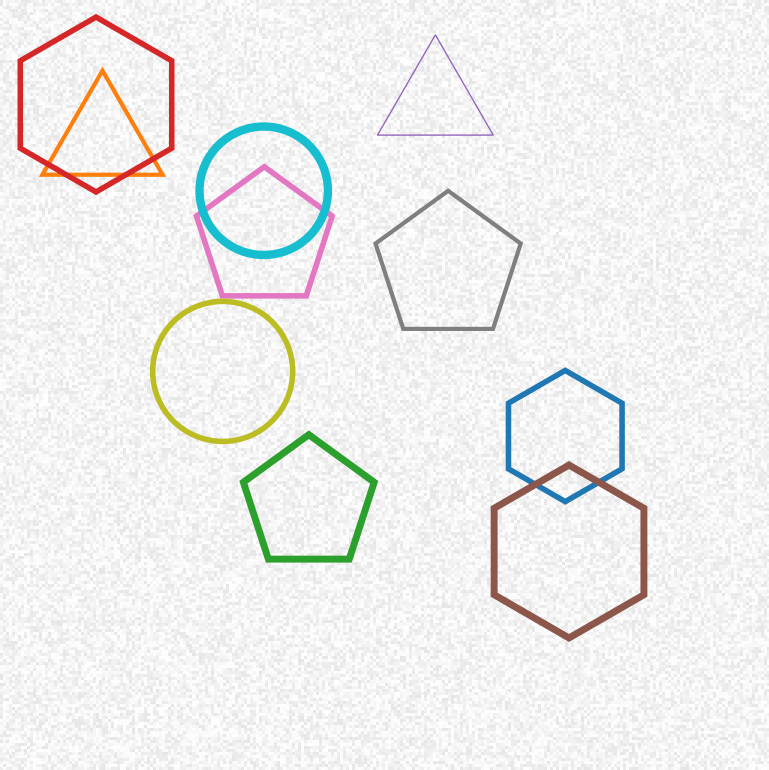[{"shape": "hexagon", "thickness": 2, "radius": 0.43, "center": [0.734, 0.434]}, {"shape": "triangle", "thickness": 1.5, "radius": 0.45, "center": [0.133, 0.818]}, {"shape": "pentagon", "thickness": 2.5, "radius": 0.45, "center": [0.401, 0.346]}, {"shape": "hexagon", "thickness": 2, "radius": 0.57, "center": [0.125, 0.864]}, {"shape": "triangle", "thickness": 0.5, "radius": 0.43, "center": [0.565, 0.868]}, {"shape": "hexagon", "thickness": 2.5, "radius": 0.56, "center": [0.739, 0.284]}, {"shape": "pentagon", "thickness": 2, "radius": 0.46, "center": [0.343, 0.691]}, {"shape": "pentagon", "thickness": 1.5, "radius": 0.5, "center": [0.582, 0.653]}, {"shape": "circle", "thickness": 2, "radius": 0.45, "center": [0.289, 0.518]}, {"shape": "circle", "thickness": 3, "radius": 0.42, "center": [0.342, 0.752]}]